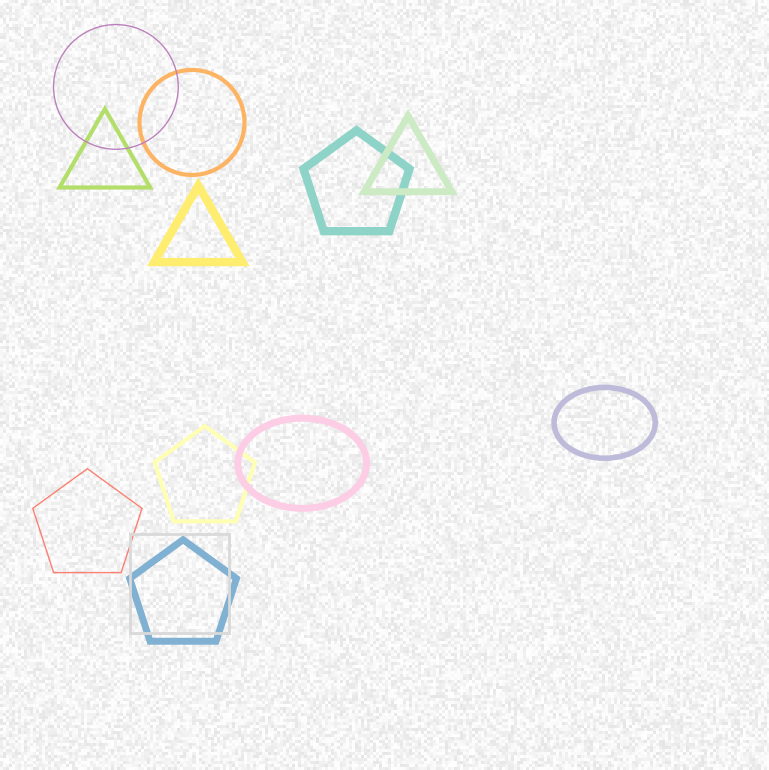[{"shape": "pentagon", "thickness": 3, "radius": 0.36, "center": [0.463, 0.758]}, {"shape": "pentagon", "thickness": 1.5, "radius": 0.34, "center": [0.266, 0.378]}, {"shape": "oval", "thickness": 2, "radius": 0.33, "center": [0.785, 0.451]}, {"shape": "pentagon", "thickness": 0.5, "radius": 0.37, "center": [0.113, 0.317]}, {"shape": "pentagon", "thickness": 2.5, "radius": 0.36, "center": [0.238, 0.226]}, {"shape": "circle", "thickness": 1.5, "radius": 0.34, "center": [0.249, 0.841]}, {"shape": "triangle", "thickness": 1.5, "radius": 0.34, "center": [0.136, 0.79]}, {"shape": "oval", "thickness": 2.5, "radius": 0.42, "center": [0.392, 0.398]}, {"shape": "square", "thickness": 1, "radius": 0.32, "center": [0.233, 0.242]}, {"shape": "circle", "thickness": 0.5, "radius": 0.4, "center": [0.151, 0.887]}, {"shape": "triangle", "thickness": 2.5, "radius": 0.33, "center": [0.53, 0.784]}, {"shape": "triangle", "thickness": 3, "radius": 0.33, "center": [0.258, 0.693]}]